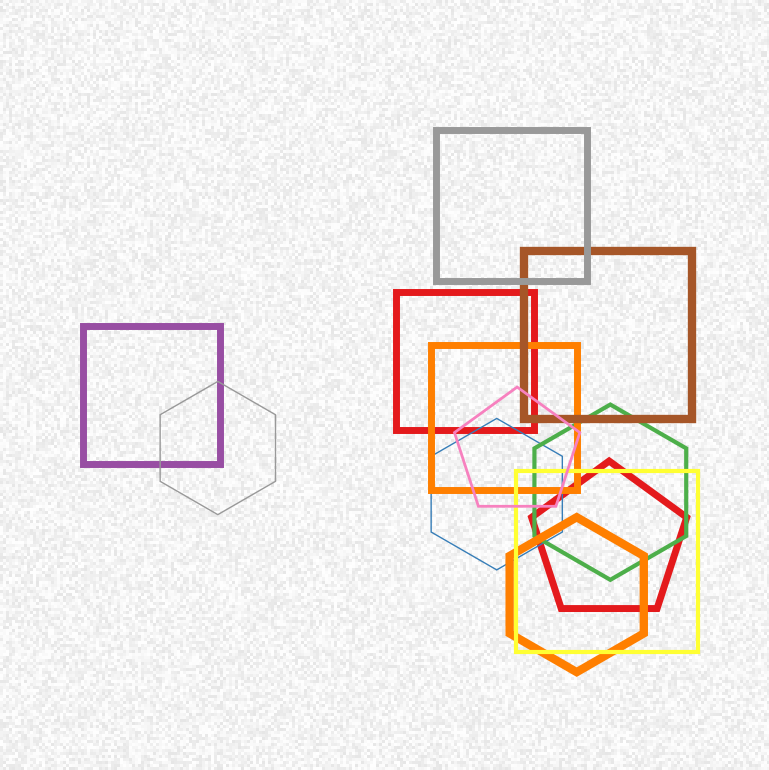[{"shape": "square", "thickness": 2.5, "radius": 0.45, "center": [0.604, 0.531]}, {"shape": "pentagon", "thickness": 2.5, "radius": 0.53, "center": [0.791, 0.295]}, {"shape": "hexagon", "thickness": 0.5, "radius": 0.49, "center": [0.645, 0.358]}, {"shape": "hexagon", "thickness": 1.5, "radius": 0.57, "center": [0.793, 0.361]}, {"shape": "square", "thickness": 2.5, "radius": 0.45, "center": [0.197, 0.487]}, {"shape": "square", "thickness": 2.5, "radius": 0.47, "center": [0.655, 0.458]}, {"shape": "hexagon", "thickness": 3, "radius": 0.5, "center": [0.749, 0.228]}, {"shape": "square", "thickness": 1.5, "radius": 0.59, "center": [0.788, 0.271]}, {"shape": "square", "thickness": 3, "radius": 0.54, "center": [0.79, 0.565]}, {"shape": "pentagon", "thickness": 1, "radius": 0.43, "center": [0.672, 0.412]}, {"shape": "hexagon", "thickness": 0.5, "radius": 0.43, "center": [0.283, 0.418]}, {"shape": "square", "thickness": 2.5, "radius": 0.49, "center": [0.665, 0.733]}]